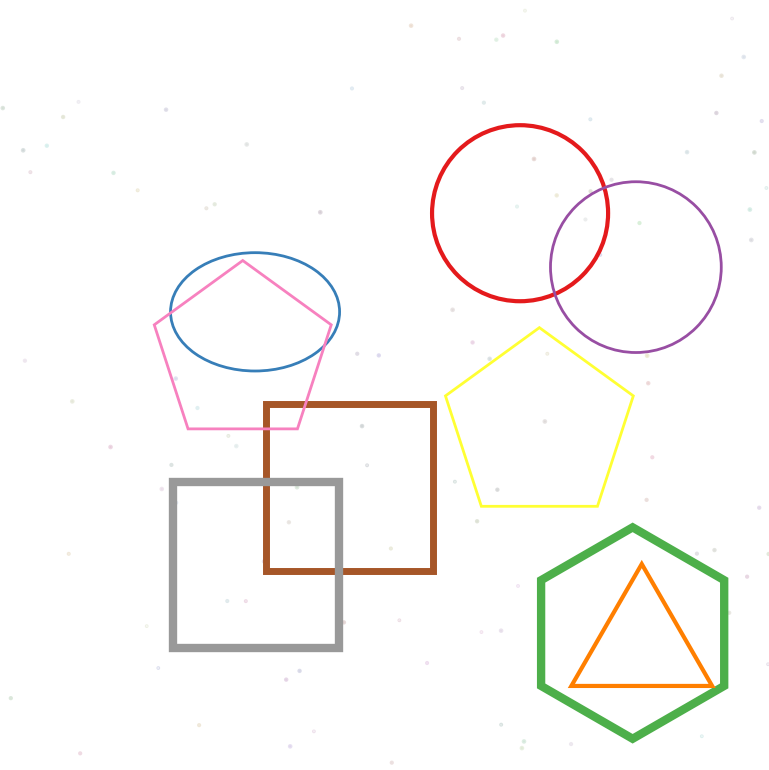[{"shape": "circle", "thickness": 1.5, "radius": 0.57, "center": [0.675, 0.723]}, {"shape": "oval", "thickness": 1, "radius": 0.55, "center": [0.331, 0.595]}, {"shape": "hexagon", "thickness": 3, "radius": 0.69, "center": [0.822, 0.178]}, {"shape": "circle", "thickness": 1, "radius": 0.55, "center": [0.826, 0.653]}, {"shape": "triangle", "thickness": 1.5, "radius": 0.53, "center": [0.833, 0.162]}, {"shape": "pentagon", "thickness": 1, "radius": 0.64, "center": [0.701, 0.446]}, {"shape": "square", "thickness": 2.5, "radius": 0.54, "center": [0.454, 0.367]}, {"shape": "pentagon", "thickness": 1, "radius": 0.6, "center": [0.315, 0.541]}, {"shape": "square", "thickness": 3, "radius": 0.54, "center": [0.332, 0.266]}]